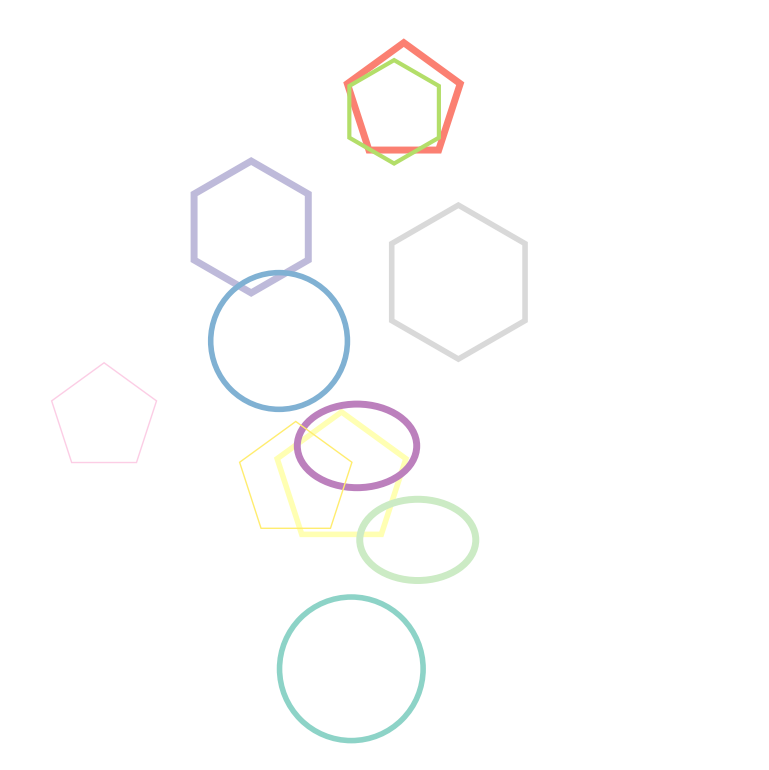[{"shape": "circle", "thickness": 2, "radius": 0.47, "center": [0.456, 0.131]}, {"shape": "pentagon", "thickness": 2, "radius": 0.44, "center": [0.444, 0.377]}, {"shape": "hexagon", "thickness": 2.5, "radius": 0.43, "center": [0.326, 0.705]}, {"shape": "pentagon", "thickness": 2.5, "radius": 0.39, "center": [0.524, 0.867]}, {"shape": "circle", "thickness": 2, "radius": 0.44, "center": [0.362, 0.557]}, {"shape": "hexagon", "thickness": 1.5, "radius": 0.34, "center": [0.512, 0.855]}, {"shape": "pentagon", "thickness": 0.5, "radius": 0.36, "center": [0.135, 0.457]}, {"shape": "hexagon", "thickness": 2, "radius": 0.5, "center": [0.595, 0.634]}, {"shape": "oval", "thickness": 2.5, "radius": 0.39, "center": [0.464, 0.421]}, {"shape": "oval", "thickness": 2.5, "radius": 0.38, "center": [0.543, 0.299]}, {"shape": "pentagon", "thickness": 0.5, "radius": 0.38, "center": [0.384, 0.376]}]